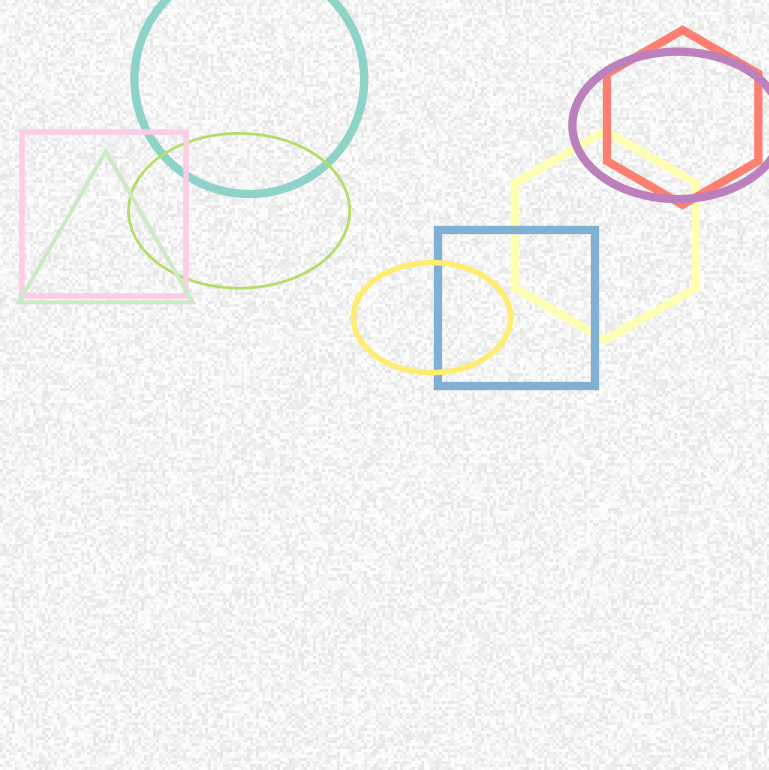[{"shape": "circle", "thickness": 3, "radius": 0.75, "center": [0.324, 0.897]}, {"shape": "hexagon", "thickness": 3, "radius": 0.68, "center": [0.786, 0.694]}, {"shape": "hexagon", "thickness": 3, "radius": 0.57, "center": [0.887, 0.848]}, {"shape": "square", "thickness": 3, "radius": 0.51, "center": [0.671, 0.6]}, {"shape": "oval", "thickness": 1, "radius": 0.72, "center": [0.311, 0.726]}, {"shape": "square", "thickness": 2, "radius": 0.53, "center": [0.135, 0.722]}, {"shape": "oval", "thickness": 3, "radius": 0.68, "center": [0.88, 0.837]}, {"shape": "triangle", "thickness": 1.5, "radius": 0.65, "center": [0.137, 0.673]}, {"shape": "oval", "thickness": 2, "radius": 0.51, "center": [0.561, 0.588]}]